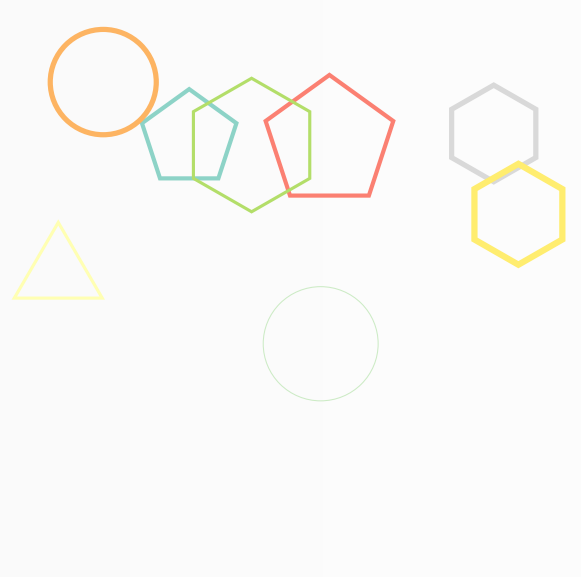[{"shape": "pentagon", "thickness": 2, "radius": 0.43, "center": [0.325, 0.759]}, {"shape": "triangle", "thickness": 1.5, "radius": 0.44, "center": [0.1, 0.527]}, {"shape": "pentagon", "thickness": 2, "radius": 0.58, "center": [0.567, 0.754]}, {"shape": "circle", "thickness": 2.5, "radius": 0.46, "center": [0.178, 0.857]}, {"shape": "hexagon", "thickness": 1.5, "radius": 0.58, "center": [0.433, 0.748]}, {"shape": "hexagon", "thickness": 2.5, "radius": 0.42, "center": [0.849, 0.768]}, {"shape": "circle", "thickness": 0.5, "radius": 0.49, "center": [0.552, 0.404]}, {"shape": "hexagon", "thickness": 3, "radius": 0.44, "center": [0.892, 0.628]}]